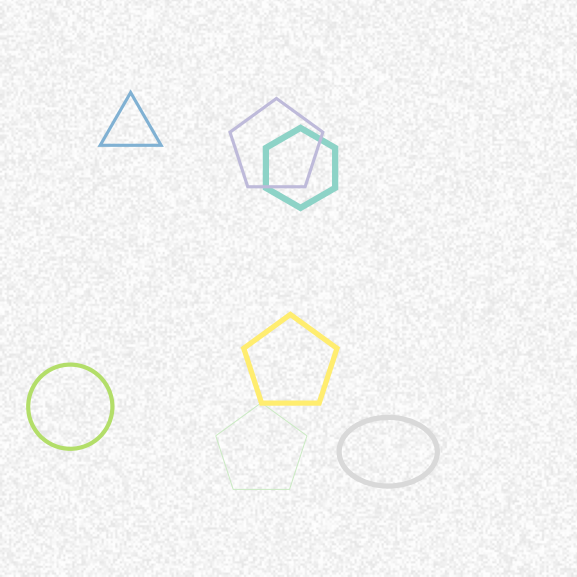[{"shape": "hexagon", "thickness": 3, "radius": 0.35, "center": [0.52, 0.708]}, {"shape": "pentagon", "thickness": 1.5, "radius": 0.42, "center": [0.479, 0.744]}, {"shape": "triangle", "thickness": 1.5, "radius": 0.3, "center": [0.226, 0.778]}, {"shape": "circle", "thickness": 2, "radius": 0.36, "center": [0.122, 0.295]}, {"shape": "oval", "thickness": 2.5, "radius": 0.43, "center": [0.672, 0.217]}, {"shape": "pentagon", "thickness": 0.5, "radius": 0.41, "center": [0.453, 0.219]}, {"shape": "pentagon", "thickness": 2.5, "radius": 0.42, "center": [0.503, 0.37]}]